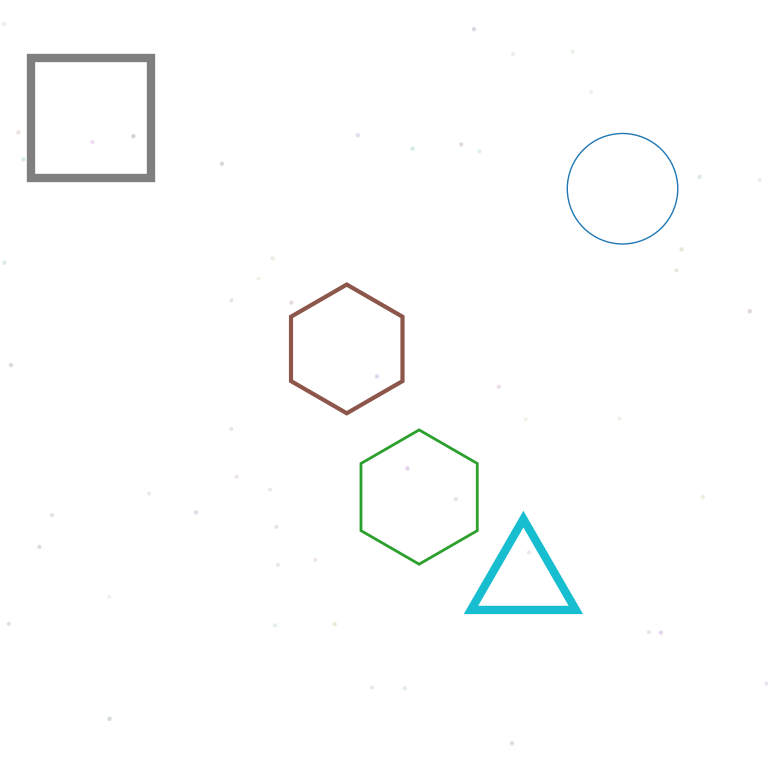[{"shape": "circle", "thickness": 0.5, "radius": 0.36, "center": [0.808, 0.755]}, {"shape": "hexagon", "thickness": 1, "radius": 0.44, "center": [0.544, 0.354]}, {"shape": "hexagon", "thickness": 1.5, "radius": 0.42, "center": [0.45, 0.547]}, {"shape": "square", "thickness": 3, "radius": 0.39, "center": [0.118, 0.847]}, {"shape": "triangle", "thickness": 3, "radius": 0.39, "center": [0.68, 0.247]}]